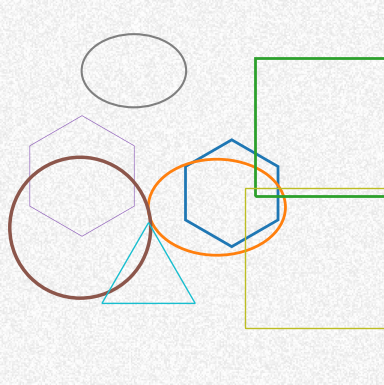[{"shape": "hexagon", "thickness": 2, "radius": 0.69, "center": [0.602, 0.498]}, {"shape": "oval", "thickness": 2, "radius": 0.89, "center": [0.563, 0.462]}, {"shape": "square", "thickness": 2, "radius": 0.89, "center": [0.841, 0.671]}, {"shape": "hexagon", "thickness": 0.5, "radius": 0.78, "center": [0.213, 0.543]}, {"shape": "circle", "thickness": 2.5, "radius": 0.91, "center": [0.208, 0.409]}, {"shape": "oval", "thickness": 1.5, "radius": 0.68, "center": [0.348, 0.816]}, {"shape": "square", "thickness": 1, "radius": 0.91, "center": [0.819, 0.329]}, {"shape": "triangle", "thickness": 1, "radius": 0.7, "center": [0.386, 0.282]}]